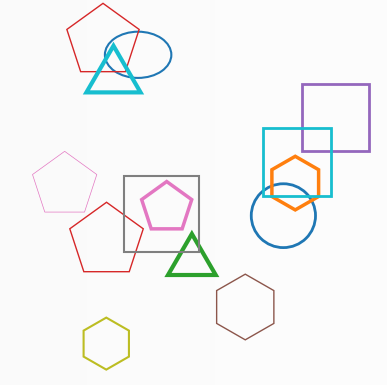[{"shape": "oval", "thickness": 1.5, "radius": 0.43, "center": [0.356, 0.858]}, {"shape": "circle", "thickness": 2, "radius": 0.41, "center": [0.731, 0.44]}, {"shape": "hexagon", "thickness": 2.5, "radius": 0.35, "center": [0.762, 0.524]}, {"shape": "triangle", "thickness": 3, "radius": 0.36, "center": [0.495, 0.321]}, {"shape": "pentagon", "thickness": 1, "radius": 0.49, "center": [0.266, 0.893]}, {"shape": "pentagon", "thickness": 1, "radius": 0.5, "center": [0.275, 0.375]}, {"shape": "square", "thickness": 2, "radius": 0.43, "center": [0.866, 0.694]}, {"shape": "hexagon", "thickness": 1, "radius": 0.43, "center": [0.633, 0.203]}, {"shape": "pentagon", "thickness": 2.5, "radius": 0.34, "center": [0.43, 0.461]}, {"shape": "pentagon", "thickness": 0.5, "radius": 0.44, "center": [0.167, 0.52]}, {"shape": "square", "thickness": 1.5, "radius": 0.49, "center": [0.417, 0.444]}, {"shape": "hexagon", "thickness": 1.5, "radius": 0.34, "center": [0.274, 0.108]}, {"shape": "square", "thickness": 2, "radius": 0.44, "center": [0.765, 0.579]}, {"shape": "triangle", "thickness": 3, "radius": 0.4, "center": [0.293, 0.8]}]